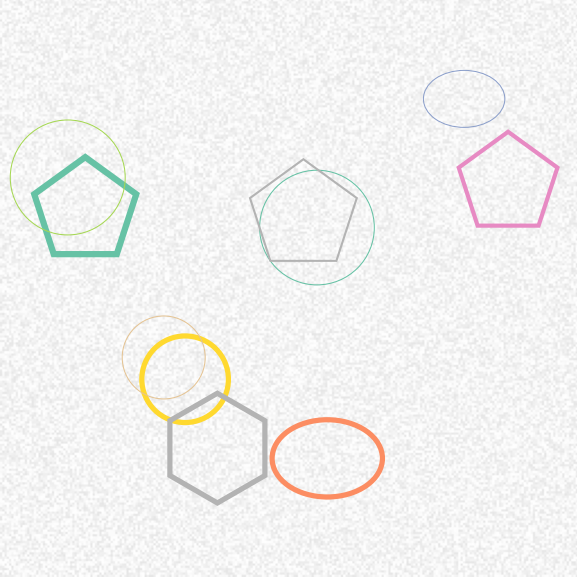[{"shape": "pentagon", "thickness": 3, "radius": 0.46, "center": [0.148, 0.634]}, {"shape": "circle", "thickness": 0.5, "radius": 0.5, "center": [0.549, 0.605]}, {"shape": "oval", "thickness": 2.5, "radius": 0.48, "center": [0.567, 0.205]}, {"shape": "oval", "thickness": 0.5, "radius": 0.35, "center": [0.804, 0.828]}, {"shape": "pentagon", "thickness": 2, "radius": 0.45, "center": [0.88, 0.681]}, {"shape": "circle", "thickness": 0.5, "radius": 0.5, "center": [0.117, 0.692]}, {"shape": "circle", "thickness": 2.5, "radius": 0.37, "center": [0.321, 0.342]}, {"shape": "circle", "thickness": 0.5, "radius": 0.36, "center": [0.283, 0.38]}, {"shape": "hexagon", "thickness": 2.5, "radius": 0.47, "center": [0.376, 0.223]}, {"shape": "pentagon", "thickness": 1, "radius": 0.49, "center": [0.525, 0.626]}]